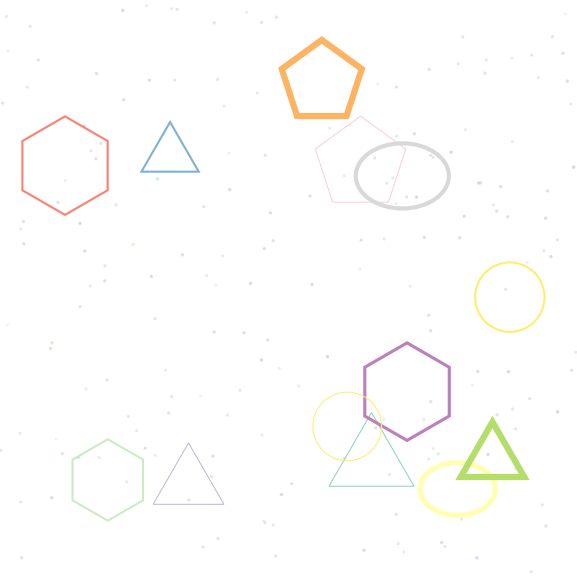[{"shape": "triangle", "thickness": 0.5, "radius": 0.43, "center": [0.643, 0.2]}, {"shape": "oval", "thickness": 2.5, "radius": 0.33, "center": [0.793, 0.152]}, {"shape": "triangle", "thickness": 0.5, "radius": 0.35, "center": [0.326, 0.161]}, {"shape": "hexagon", "thickness": 1, "radius": 0.43, "center": [0.113, 0.712]}, {"shape": "triangle", "thickness": 1, "radius": 0.29, "center": [0.295, 0.73]}, {"shape": "pentagon", "thickness": 3, "radius": 0.36, "center": [0.557, 0.857]}, {"shape": "triangle", "thickness": 3, "radius": 0.32, "center": [0.853, 0.205]}, {"shape": "pentagon", "thickness": 0.5, "radius": 0.41, "center": [0.624, 0.716]}, {"shape": "oval", "thickness": 2, "radius": 0.4, "center": [0.697, 0.695]}, {"shape": "hexagon", "thickness": 1.5, "radius": 0.42, "center": [0.705, 0.321]}, {"shape": "hexagon", "thickness": 1, "radius": 0.35, "center": [0.187, 0.168]}, {"shape": "circle", "thickness": 1, "radius": 0.3, "center": [0.883, 0.485]}, {"shape": "circle", "thickness": 0.5, "radius": 0.3, "center": [0.601, 0.261]}]